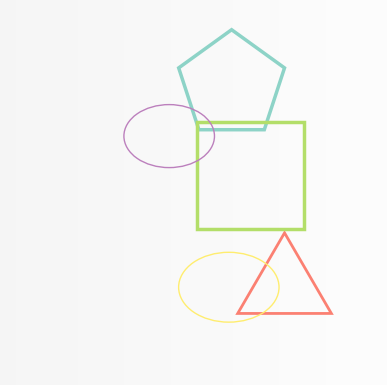[{"shape": "pentagon", "thickness": 2.5, "radius": 0.72, "center": [0.598, 0.779]}, {"shape": "triangle", "thickness": 2, "radius": 0.7, "center": [0.734, 0.256]}, {"shape": "square", "thickness": 2.5, "radius": 0.69, "center": [0.646, 0.544]}, {"shape": "oval", "thickness": 1, "radius": 0.58, "center": [0.437, 0.646]}, {"shape": "oval", "thickness": 1, "radius": 0.65, "center": [0.591, 0.254]}]